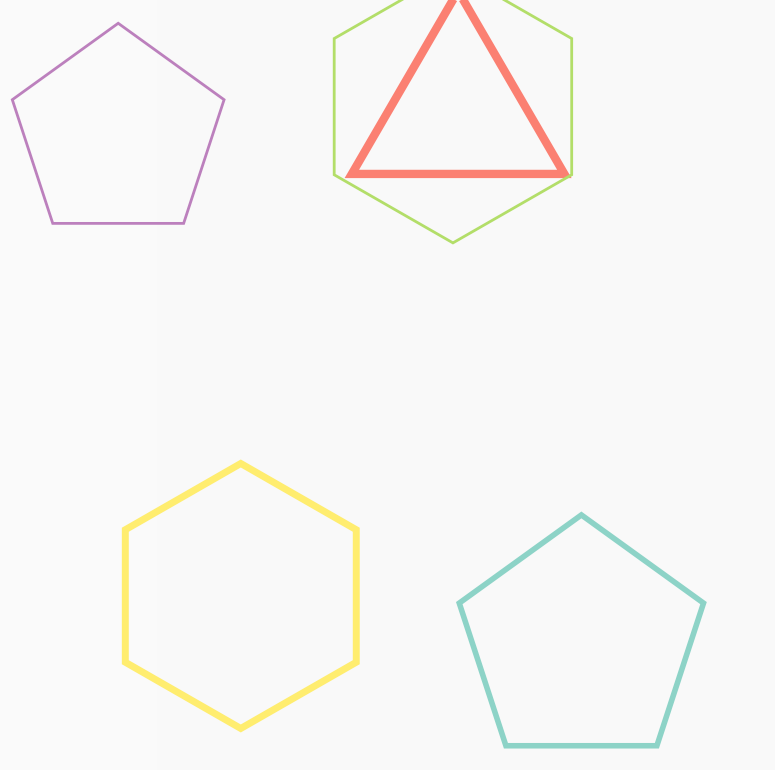[{"shape": "pentagon", "thickness": 2, "radius": 0.83, "center": [0.75, 0.166]}, {"shape": "triangle", "thickness": 3, "radius": 0.79, "center": [0.591, 0.853]}, {"shape": "hexagon", "thickness": 1, "radius": 0.88, "center": [0.584, 0.861]}, {"shape": "pentagon", "thickness": 1, "radius": 0.72, "center": [0.153, 0.826]}, {"shape": "hexagon", "thickness": 2.5, "radius": 0.86, "center": [0.311, 0.226]}]